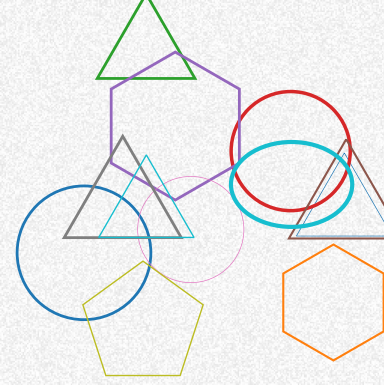[{"shape": "circle", "thickness": 2, "radius": 0.87, "center": [0.218, 0.343]}, {"shape": "triangle", "thickness": 0.5, "radius": 0.72, "center": [0.894, 0.459]}, {"shape": "hexagon", "thickness": 1.5, "radius": 0.75, "center": [0.866, 0.214]}, {"shape": "triangle", "thickness": 2, "radius": 0.73, "center": [0.38, 0.869]}, {"shape": "circle", "thickness": 2.5, "radius": 0.77, "center": [0.755, 0.608]}, {"shape": "hexagon", "thickness": 2, "radius": 0.96, "center": [0.455, 0.673]}, {"shape": "triangle", "thickness": 1.5, "radius": 0.86, "center": [0.899, 0.466]}, {"shape": "circle", "thickness": 0.5, "radius": 0.69, "center": [0.495, 0.404]}, {"shape": "triangle", "thickness": 2, "radius": 0.88, "center": [0.319, 0.471]}, {"shape": "pentagon", "thickness": 1, "radius": 0.82, "center": [0.371, 0.157]}, {"shape": "triangle", "thickness": 1, "radius": 0.71, "center": [0.38, 0.455]}, {"shape": "oval", "thickness": 3, "radius": 0.79, "center": [0.757, 0.521]}]